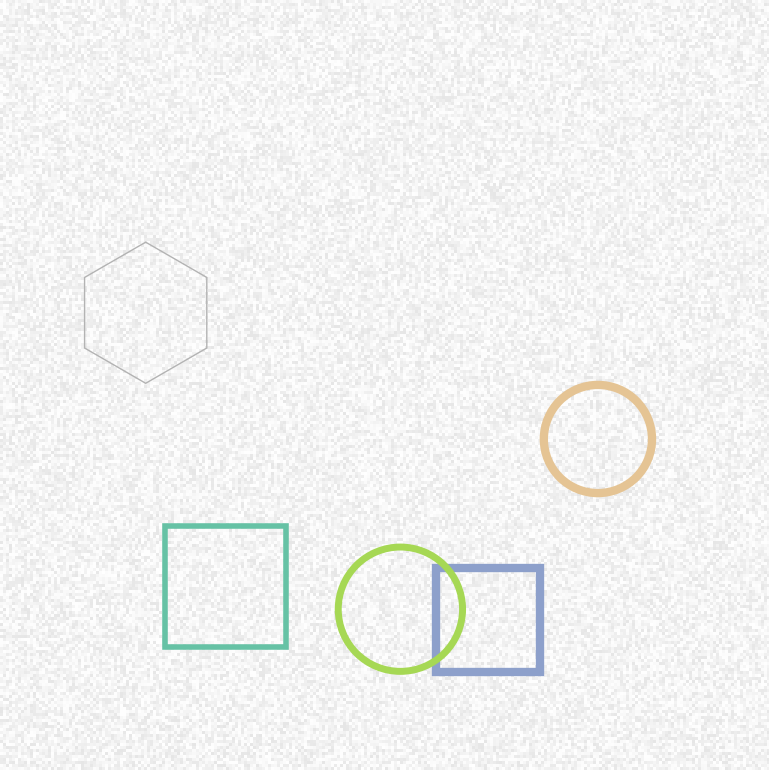[{"shape": "square", "thickness": 2, "radius": 0.39, "center": [0.293, 0.239]}, {"shape": "square", "thickness": 3, "radius": 0.34, "center": [0.633, 0.194]}, {"shape": "circle", "thickness": 2.5, "radius": 0.4, "center": [0.52, 0.209]}, {"shape": "circle", "thickness": 3, "radius": 0.35, "center": [0.777, 0.43]}, {"shape": "hexagon", "thickness": 0.5, "radius": 0.46, "center": [0.189, 0.594]}]